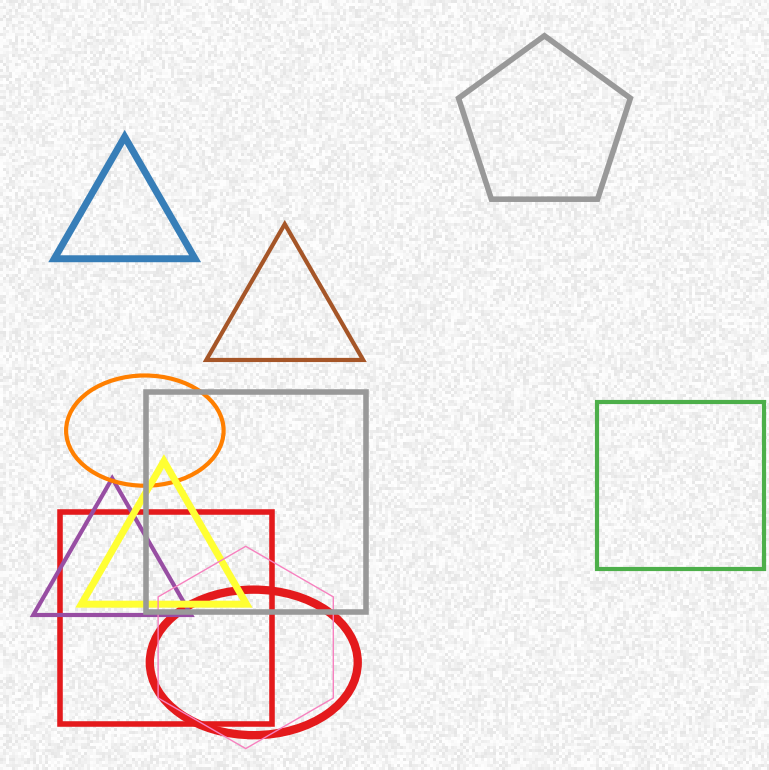[{"shape": "oval", "thickness": 3, "radius": 0.68, "center": [0.33, 0.14]}, {"shape": "square", "thickness": 2, "radius": 0.69, "center": [0.216, 0.198]}, {"shape": "triangle", "thickness": 2.5, "radius": 0.53, "center": [0.162, 0.717]}, {"shape": "square", "thickness": 1.5, "radius": 0.54, "center": [0.883, 0.369]}, {"shape": "triangle", "thickness": 1.5, "radius": 0.59, "center": [0.146, 0.26]}, {"shape": "oval", "thickness": 1.5, "radius": 0.51, "center": [0.188, 0.441]}, {"shape": "triangle", "thickness": 2.5, "radius": 0.62, "center": [0.213, 0.277]}, {"shape": "triangle", "thickness": 1.5, "radius": 0.59, "center": [0.37, 0.591]}, {"shape": "hexagon", "thickness": 0.5, "radius": 0.66, "center": [0.319, 0.159]}, {"shape": "square", "thickness": 2, "radius": 0.71, "center": [0.333, 0.348]}, {"shape": "pentagon", "thickness": 2, "radius": 0.59, "center": [0.707, 0.836]}]